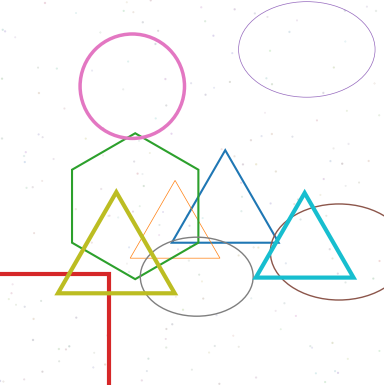[{"shape": "triangle", "thickness": 1.5, "radius": 0.8, "center": [0.585, 0.45]}, {"shape": "triangle", "thickness": 0.5, "radius": 0.67, "center": [0.455, 0.397]}, {"shape": "hexagon", "thickness": 1.5, "radius": 0.95, "center": [0.351, 0.464]}, {"shape": "square", "thickness": 3, "radius": 0.75, "center": [0.132, 0.138]}, {"shape": "oval", "thickness": 0.5, "radius": 0.89, "center": [0.797, 0.872]}, {"shape": "oval", "thickness": 1, "radius": 0.89, "center": [0.88, 0.345]}, {"shape": "circle", "thickness": 2.5, "radius": 0.68, "center": [0.344, 0.776]}, {"shape": "oval", "thickness": 1, "radius": 0.73, "center": [0.511, 0.281]}, {"shape": "triangle", "thickness": 3, "radius": 0.88, "center": [0.302, 0.326]}, {"shape": "triangle", "thickness": 3, "radius": 0.73, "center": [0.791, 0.352]}]